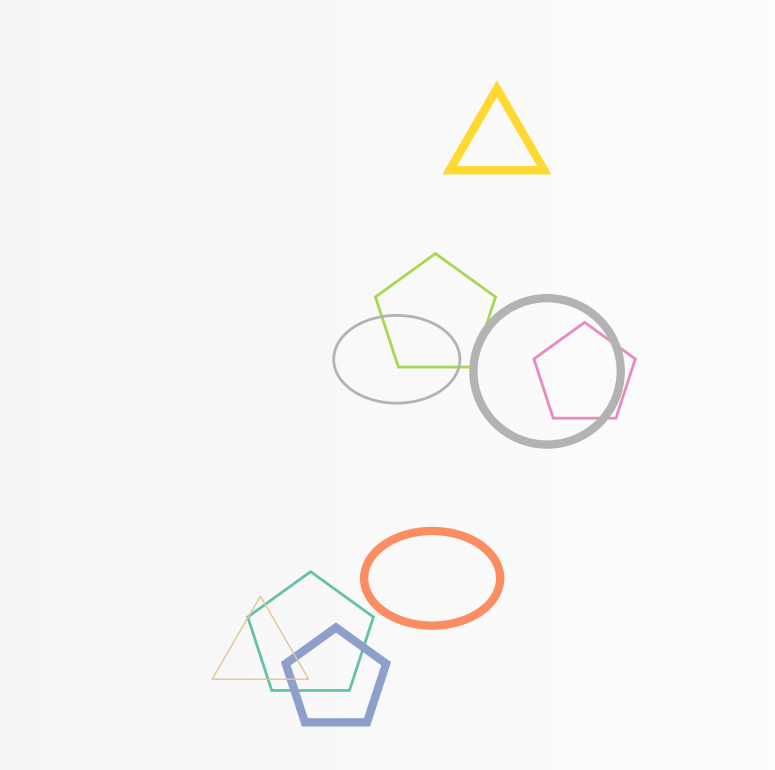[{"shape": "pentagon", "thickness": 1, "radius": 0.43, "center": [0.401, 0.172]}, {"shape": "oval", "thickness": 3, "radius": 0.44, "center": [0.558, 0.249]}, {"shape": "pentagon", "thickness": 3, "radius": 0.34, "center": [0.434, 0.117]}, {"shape": "pentagon", "thickness": 1, "radius": 0.34, "center": [0.754, 0.513]}, {"shape": "pentagon", "thickness": 1, "radius": 0.41, "center": [0.562, 0.589]}, {"shape": "triangle", "thickness": 3, "radius": 0.35, "center": [0.641, 0.814]}, {"shape": "triangle", "thickness": 0.5, "radius": 0.36, "center": [0.336, 0.154]}, {"shape": "oval", "thickness": 1, "radius": 0.41, "center": [0.512, 0.533]}, {"shape": "circle", "thickness": 3, "radius": 0.48, "center": [0.706, 0.518]}]